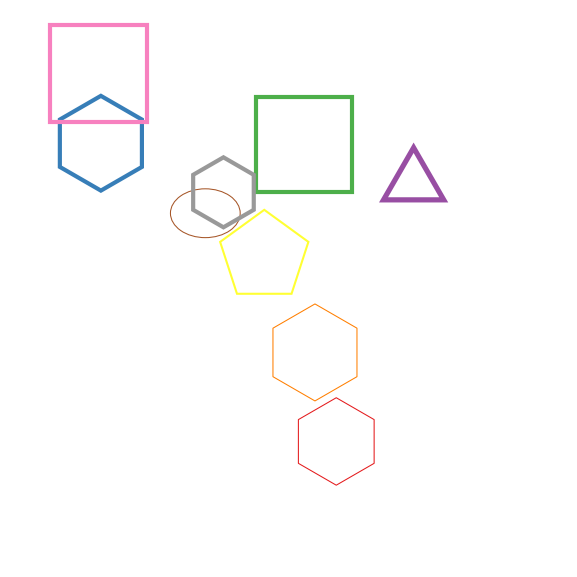[{"shape": "hexagon", "thickness": 0.5, "radius": 0.38, "center": [0.582, 0.235]}, {"shape": "hexagon", "thickness": 2, "radius": 0.41, "center": [0.175, 0.751]}, {"shape": "square", "thickness": 2, "radius": 0.41, "center": [0.526, 0.749]}, {"shape": "triangle", "thickness": 2.5, "radius": 0.3, "center": [0.716, 0.683]}, {"shape": "hexagon", "thickness": 0.5, "radius": 0.42, "center": [0.545, 0.389]}, {"shape": "pentagon", "thickness": 1, "radius": 0.4, "center": [0.458, 0.555]}, {"shape": "oval", "thickness": 0.5, "radius": 0.3, "center": [0.356, 0.63]}, {"shape": "square", "thickness": 2, "radius": 0.42, "center": [0.171, 0.872]}, {"shape": "hexagon", "thickness": 2, "radius": 0.3, "center": [0.387, 0.666]}]